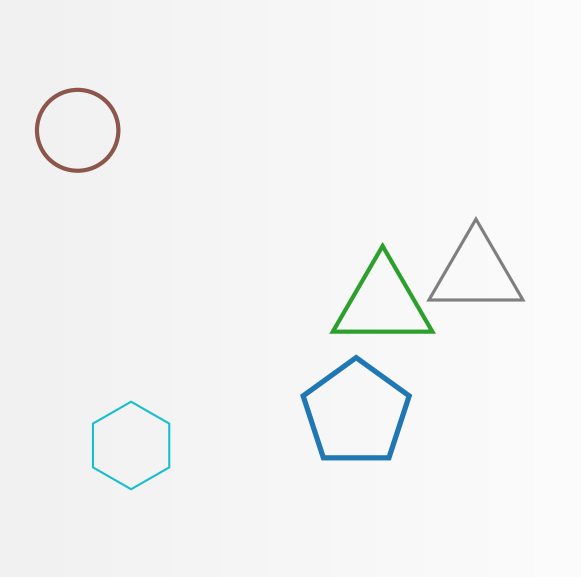[{"shape": "pentagon", "thickness": 2.5, "radius": 0.48, "center": [0.613, 0.284]}, {"shape": "triangle", "thickness": 2, "radius": 0.49, "center": [0.658, 0.474]}, {"shape": "circle", "thickness": 2, "radius": 0.35, "center": [0.134, 0.774]}, {"shape": "triangle", "thickness": 1.5, "radius": 0.47, "center": [0.819, 0.526]}, {"shape": "hexagon", "thickness": 1, "radius": 0.38, "center": [0.226, 0.228]}]